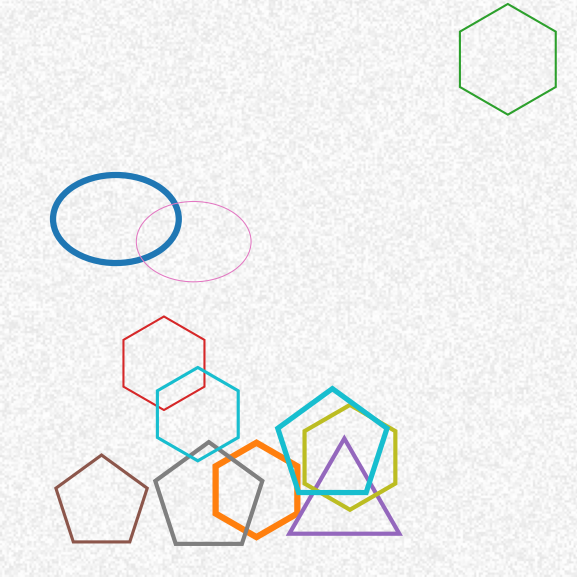[{"shape": "oval", "thickness": 3, "radius": 0.54, "center": [0.201, 0.62]}, {"shape": "hexagon", "thickness": 3, "radius": 0.41, "center": [0.444, 0.151]}, {"shape": "hexagon", "thickness": 1, "radius": 0.48, "center": [0.879, 0.896]}, {"shape": "hexagon", "thickness": 1, "radius": 0.4, "center": [0.284, 0.37]}, {"shape": "triangle", "thickness": 2, "radius": 0.55, "center": [0.596, 0.13]}, {"shape": "pentagon", "thickness": 1.5, "radius": 0.42, "center": [0.176, 0.128]}, {"shape": "oval", "thickness": 0.5, "radius": 0.5, "center": [0.335, 0.581]}, {"shape": "pentagon", "thickness": 2, "radius": 0.49, "center": [0.362, 0.136]}, {"shape": "hexagon", "thickness": 2, "radius": 0.45, "center": [0.606, 0.207]}, {"shape": "pentagon", "thickness": 2.5, "radius": 0.5, "center": [0.576, 0.227]}, {"shape": "hexagon", "thickness": 1.5, "radius": 0.4, "center": [0.343, 0.282]}]